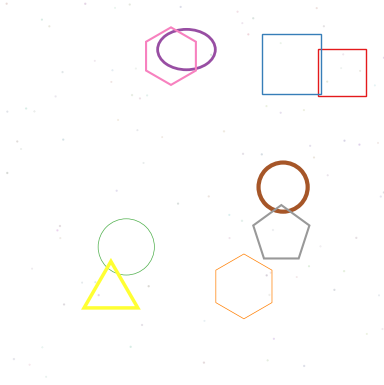[{"shape": "square", "thickness": 1, "radius": 0.31, "center": [0.888, 0.812]}, {"shape": "square", "thickness": 1, "radius": 0.39, "center": [0.757, 0.834]}, {"shape": "circle", "thickness": 0.5, "radius": 0.37, "center": [0.328, 0.359]}, {"shape": "oval", "thickness": 2, "radius": 0.37, "center": [0.484, 0.871]}, {"shape": "hexagon", "thickness": 0.5, "radius": 0.42, "center": [0.634, 0.256]}, {"shape": "triangle", "thickness": 2.5, "radius": 0.4, "center": [0.288, 0.241]}, {"shape": "circle", "thickness": 3, "radius": 0.32, "center": [0.735, 0.514]}, {"shape": "hexagon", "thickness": 1.5, "radius": 0.37, "center": [0.444, 0.854]}, {"shape": "pentagon", "thickness": 1.5, "radius": 0.38, "center": [0.731, 0.391]}]